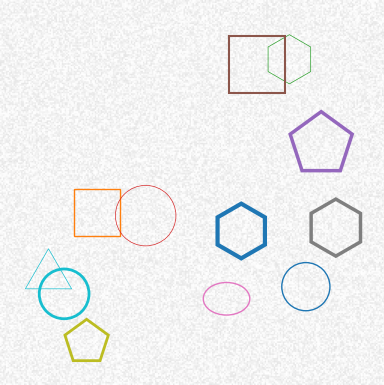[{"shape": "hexagon", "thickness": 3, "radius": 0.36, "center": [0.627, 0.4]}, {"shape": "circle", "thickness": 1, "radius": 0.31, "center": [0.794, 0.255]}, {"shape": "square", "thickness": 1, "radius": 0.3, "center": [0.251, 0.448]}, {"shape": "hexagon", "thickness": 0.5, "radius": 0.32, "center": [0.752, 0.846]}, {"shape": "circle", "thickness": 0.5, "radius": 0.39, "center": [0.378, 0.44]}, {"shape": "pentagon", "thickness": 2.5, "radius": 0.42, "center": [0.834, 0.625]}, {"shape": "square", "thickness": 1.5, "radius": 0.37, "center": [0.667, 0.832]}, {"shape": "oval", "thickness": 1, "radius": 0.3, "center": [0.588, 0.224]}, {"shape": "hexagon", "thickness": 2.5, "radius": 0.37, "center": [0.872, 0.409]}, {"shape": "pentagon", "thickness": 2, "radius": 0.3, "center": [0.225, 0.111]}, {"shape": "circle", "thickness": 2, "radius": 0.32, "center": [0.167, 0.237]}, {"shape": "triangle", "thickness": 0.5, "radius": 0.35, "center": [0.126, 0.285]}]